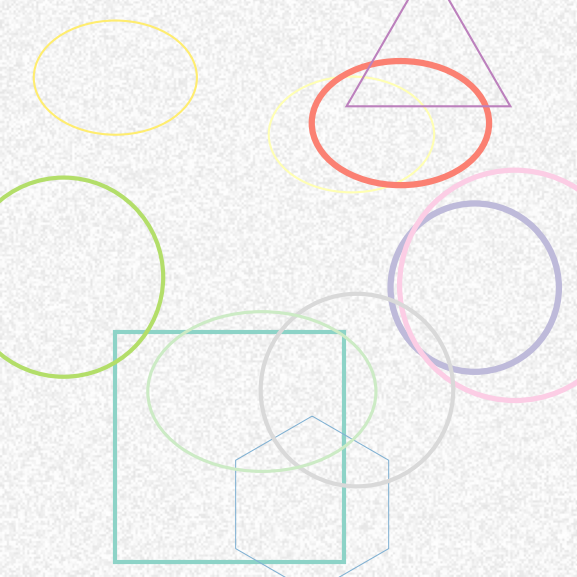[{"shape": "square", "thickness": 2, "radius": 0.99, "center": [0.398, 0.225]}, {"shape": "oval", "thickness": 1, "radius": 0.72, "center": [0.609, 0.766]}, {"shape": "circle", "thickness": 3, "radius": 0.73, "center": [0.822, 0.501]}, {"shape": "oval", "thickness": 3, "radius": 0.77, "center": [0.693, 0.786]}, {"shape": "hexagon", "thickness": 0.5, "radius": 0.76, "center": [0.541, 0.126]}, {"shape": "circle", "thickness": 2, "radius": 0.86, "center": [0.11, 0.519]}, {"shape": "circle", "thickness": 2.5, "radius": 1.0, "center": [0.891, 0.505]}, {"shape": "circle", "thickness": 2, "radius": 0.83, "center": [0.618, 0.324]}, {"shape": "triangle", "thickness": 1, "radius": 0.82, "center": [0.742, 0.897]}, {"shape": "oval", "thickness": 1.5, "radius": 0.99, "center": [0.453, 0.321]}, {"shape": "oval", "thickness": 1, "radius": 0.71, "center": [0.2, 0.865]}]